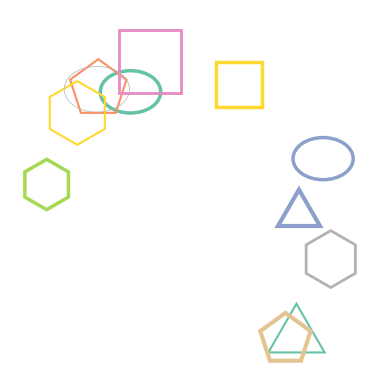[{"shape": "oval", "thickness": 2.5, "radius": 0.39, "center": [0.339, 0.761]}, {"shape": "triangle", "thickness": 1.5, "radius": 0.42, "center": [0.77, 0.127]}, {"shape": "pentagon", "thickness": 1.5, "radius": 0.39, "center": [0.255, 0.769]}, {"shape": "triangle", "thickness": 3, "radius": 0.32, "center": [0.777, 0.444]}, {"shape": "oval", "thickness": 2.5, "radius": 0.39, "center": [0.839, 0.588]}, {"shape": "square", "thickness": 2, "radius": 0.41, "center": [0.39, 0.841]}, {"shape": "hexagon", "thickness": 2.5, "radius": 0.33, "center": [0.121, 0.521]}, {"shape": "hexagon", "thickness": 1.5, "radius": 0.41, "center": [0.201, 0.707]}, {"shape": "square", "thickness": 2.5, "radius": 0.3, "center": [0.621, 0.781]}, {"shape": "pentagon", "thickness": 3, "radius": 0.34, "center": [0.741, 0.119]}, {"shape": "oval", "thickness": 0.5, "radius": 0.42, "center": [0.251, 0.768]}, {"shape": "hexagon", "thickness": 2, "radius": 0.37, "center": [0.859, 0.327]}]